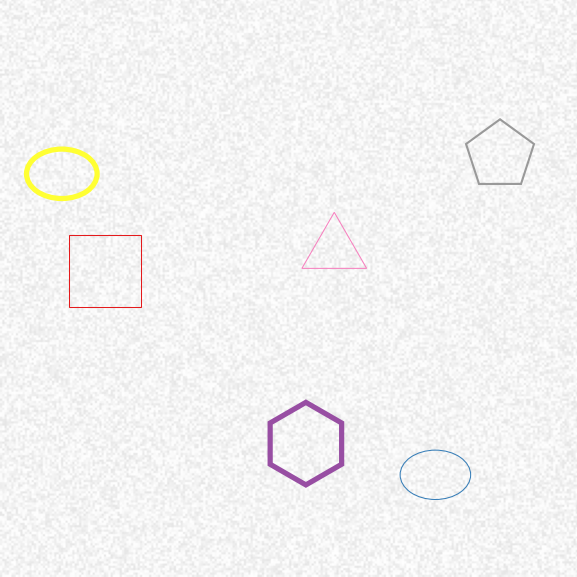[{"shape": "square", "thickness": 0.5, "radius": 0.31, "center": [0.181, 0.53]}, {"shape": "oval", "thickness": 0.5, "radius": 0.31, "center": [0.754, 0.177]}, {"shape": "hexagon", "thickness": 2.5, "radius": 0.36, "center": [0.53, 0.231]}, {"shape": "oval", "thickness": 2.5, "radius": 0.31, "center": [0.107, 0.698]}, {"shape": "triangle", "thickness": 0.5, "radius": 0.32, "center": [0.579, 0.567]}, {"shape": "pentagon", "thickness": 1, "radius": 0.31, "center": [0.866, 0.731]}]